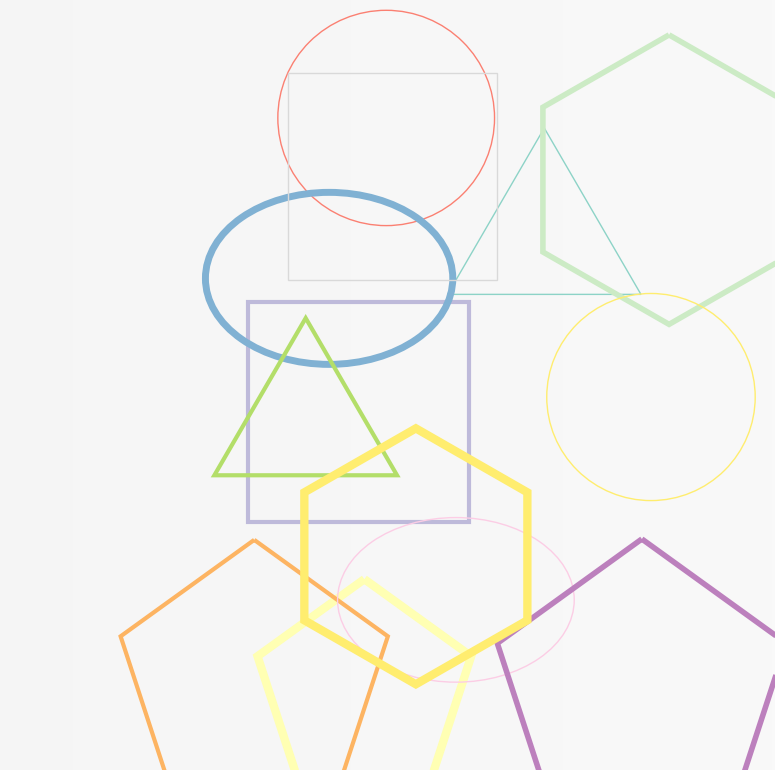[{"shape": "triangle", "thickness": 0.5, "radius": 0.72, "center": [0.702, 0.69]}, {"shape": "pentagon", "thickness": 3, "radius": 0.72, "center": [0.47, 0.103]}, {"shape": "square", "thickness": 1.5, "radius": 0.71, "center": [0.462, 0.465]}, {"shape": "circle", "thickness": 0.5, "radius": 0.7, "center": [0.498, 0.847]}, {"shape": "oval", "thickness": 2.5, "radius": 0.8, "center": [0.425, 0.638]}, {"shape": "pentagon", "thickness": 1.5, "radius": 0.91, "center": [0.328, 0.118]}, {"shape": "triangle", "thickness": 1.5, "radius": 0.68, "center": [0.394, 0.451]}, {"shape": "oval", "thickness": 0.5, "radius": 0.76, "center": [0.588, 0.221]}, {"shape": "square", "thickness": 0.5, "radius": 0.67, "center": [0.506, 0.771]}, {"shape": "pentagon", "thickness": 2, "radius": 0.98, "center": [0.828, 0.104]}, {"shape": "hexagon", "thickness": 2, "radius": 0.94, "center": [0.863, 0.767]}, {"shape": "circle", "thickness": 0.5, "radius": 0.67, "center": [0.84, 0.484]}, {"shape": "hexagon", "thickness": 3, "radius": 0.83, "center": [0.537, 0.278]}]